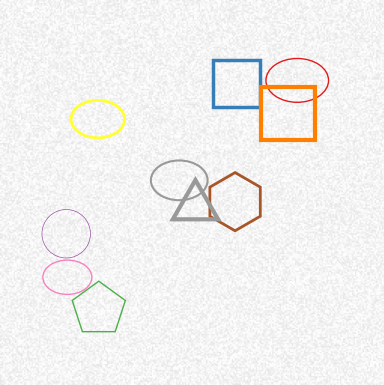[{"shape": "oval", "thickness": 1, "radius": 0.41, "center": [0.772, 0.791]}, {"shape": "square", "thickness": 2.5, "radius": 0.31, "center": [0.615, 0.783]}, {"shape": "pentagon", "thickness": 1, "radius": 0.36, "center": [0.257, 0.197]}, {"shape": "circle", "thickness": 0.5, "radius": 0.31, "center": [0.172, 0.393]}, {"shape": "square", "thickness": 3, "radius": 0.35, "center": [0.748, 0.705]}, {"shape": "oval", "thickness": 2, "radius": 0.35, "center": [0.254, 0.691]}, {"shape": "hexagon", "thickness": 2, "radius": 0.38, "center": [0.611, 0.476]}, {"shape": "oval", "thickness": 1, "radius": 0.32, "center": [0.175, 0.28]}, {"shape": "oval", "thickness": 1.5, "radius": 0.37, "center": [0.466, 0.532]}, {"shape": "triangle", "thickness": 3, "radius": 0.34, "center": [0.508, 0.464]}]